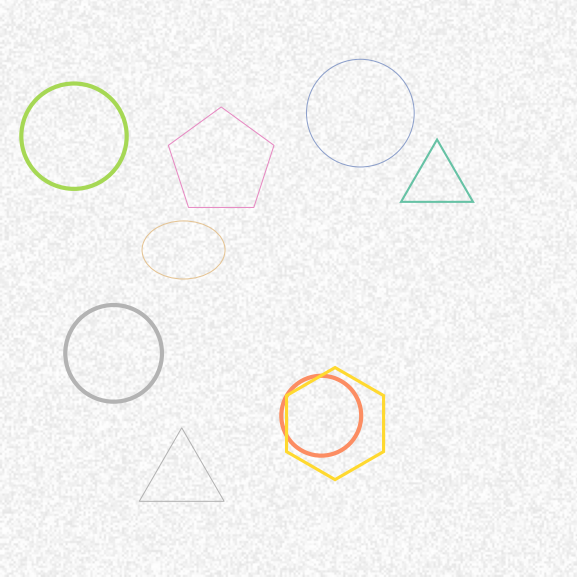[{"shape": "triangle", "thickness": 1, "radius": 0.36, "center": [0.757, 0.686]}, {"shape": "circle", "thickness": 2, "radius": 0.35, "center": [0.556, 0.279]}, {"shape": "circle", "thickness": 0.5, "radius": 0.47, "center": [0.624, 0.803]}, {"shape": "pentagon", "thickness": 0.5, "radius": 0.48, "center": [0.383, 0.718]}, {"shape": "circle", "thickness": 2, "radius": 0.46, "center": [0.128, 0.763]}, {"shape": "hexagon", "thickness": 1.5, "radius": 0.49, "center": [0.58, 0.266]}, {"shape": "oval", "thickness": 0.5, "radius": 0.36, "center": [0.318, 0.566]}, {"shape": "triangle", "thickness": 0.5, "radius": 0.42, "center": [0.315, 0.173]}, {"shape": "circle", "thickness": 2, "radius": 0.42, "center": [0.197, 0.387]}]